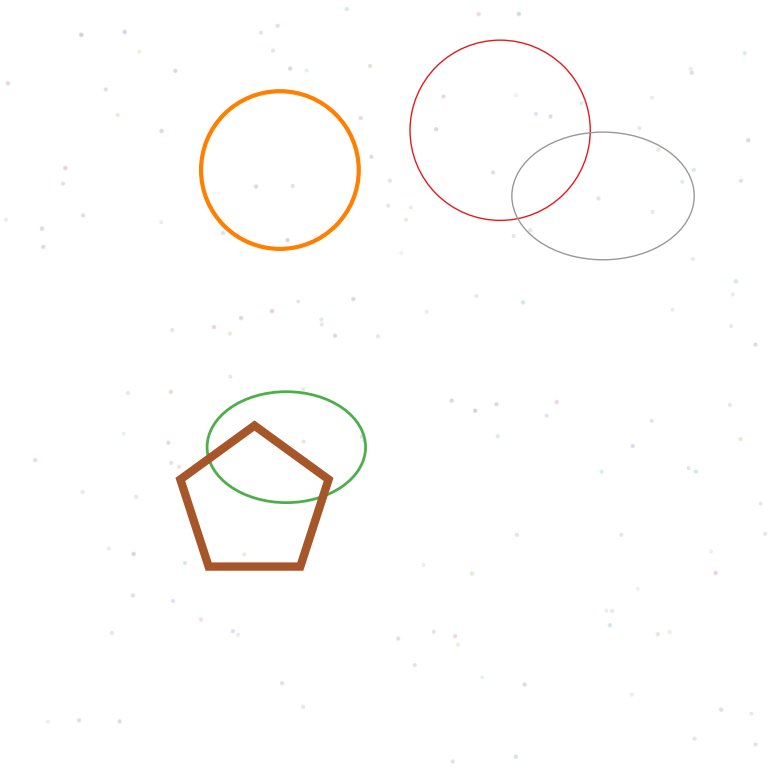[{"shape": "circle", "thickness": 0.5, "radius": 0.59, "center": [0.65, 0.831]}, {"shape": "oval", "thickness": 1, "radius": 0.51, "center": [0.372, 0.419]}, {"shape": "circle", "thickness": 1.5, "radius": 0.51, "center": [0.364, 0.779]}, {"shape": "pentagon", "thickness": 3, "radius": 0.51, "center": [0.33, 0.346]}, {"shape": "oval", "thickness": 0.5, "radius": 0.59, "center": [0.783, 0.746]}]